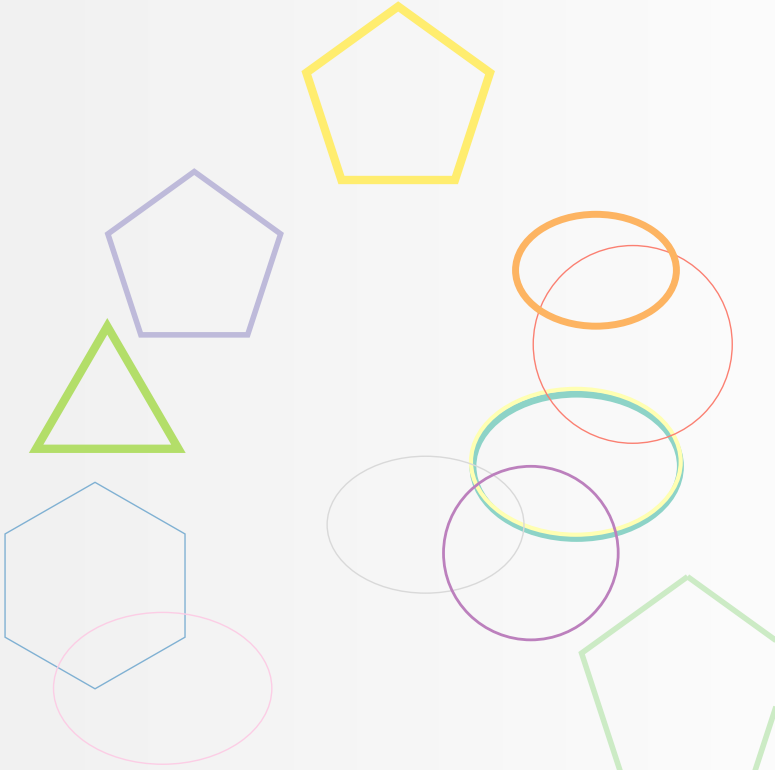[{"shape": "oval", "thickness": 2.5, "radius": 0.67, "center": [0.744, 0.394]}, {"shape": "oval", "thickness": 1.5, "radius": 0.68, "center": [0.743, 0.4]}, {"shape": "pentagon", "thickness": 2, "radius": 0.59, "center": [0.251, 0.66]}, {"shape": "circle", "thickness": 0.5, "radius": 0.64, "center": [0.816, 0.553]}, {"shape": "hexagon", "thickness": 0.5, "radius": 0.67, "center": [0.123, 0.24]}, {"shape": "oval", "thickness": 2.5, "radius": 0.52, "center": [0.769, 0.649]}, {"shape": "triangle", "thickness": 3, "radius": 0.53, "center": [0.138, 0.47]}, {"shape": "oval", "thickness": 0.5, "radius": 0.7, "center": [0.21, 0.106]}, {"shape": "oval", "thickness": 0.5, "radius": 0.63, "center": [0.549, 0.319]}, {"shape": "circle", "thickness": 1, "radius": 0.56, "center": [0.685, 0.282]}, {"shape": "pentagon", "thickness": 2, "radius": 0.72, "center": [0.887, 0.107]}, {"shape": "pentagon", "thickness": 3, "radius": 0.62, "center": [0.514, 0.867]}]